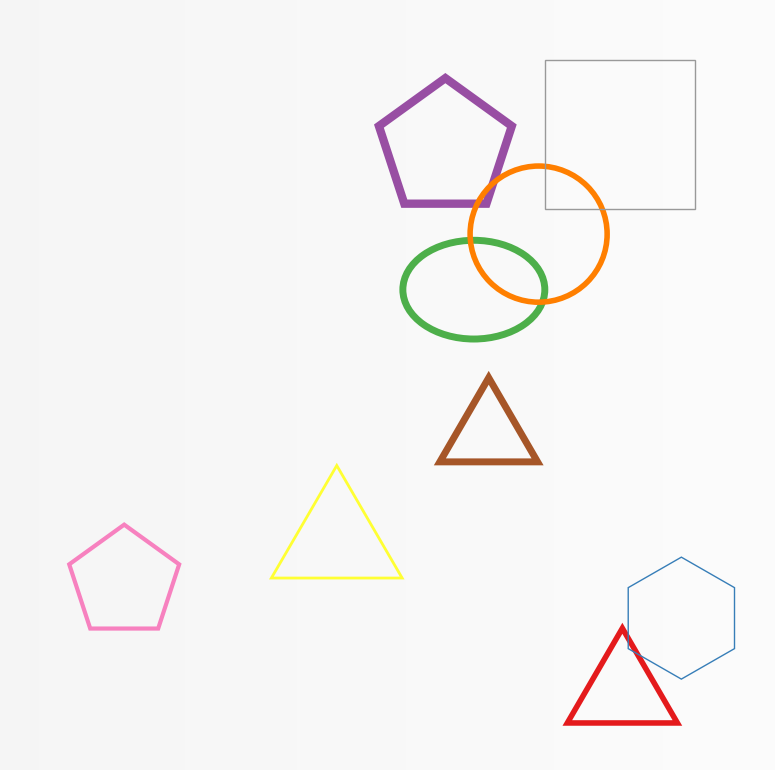[{"shape": "triangle", "thickness": 2, "radius": 0.41, "center": [0.803, 0.102]}, {"shape": "hexagon", "thickness": 0.5, "radius": 0.4, "center": [0.879, 0.197]}, {"shape": "oval", "thickness": 2.5, "radius": 0.46, "center": [0.611, 0.624]}, {"shape": "pentagon", "thickness": 3, "radius": 0.45, "center": [0.575, 0.808]}, {"shape": "circle", "thickness": 2, "radius": 0.44, "center": [0.695, 0.696]}, {"shape": "triangle", "thickness": 1, "radius": 0.49, "center": [0.435, 0.298]}, {"shape": "triangle", "thickness": 2.5, "radius": 0.36, "center": [0.631, 0.437]}, {"shape": "pentagon", "thickness": 1.5, "radius": 0.37, "center": [0.16, 0.244]}, {"shape": "square", "thickness": 0.5, "radius": 0.49, "center": [0.8, 0.825]}]